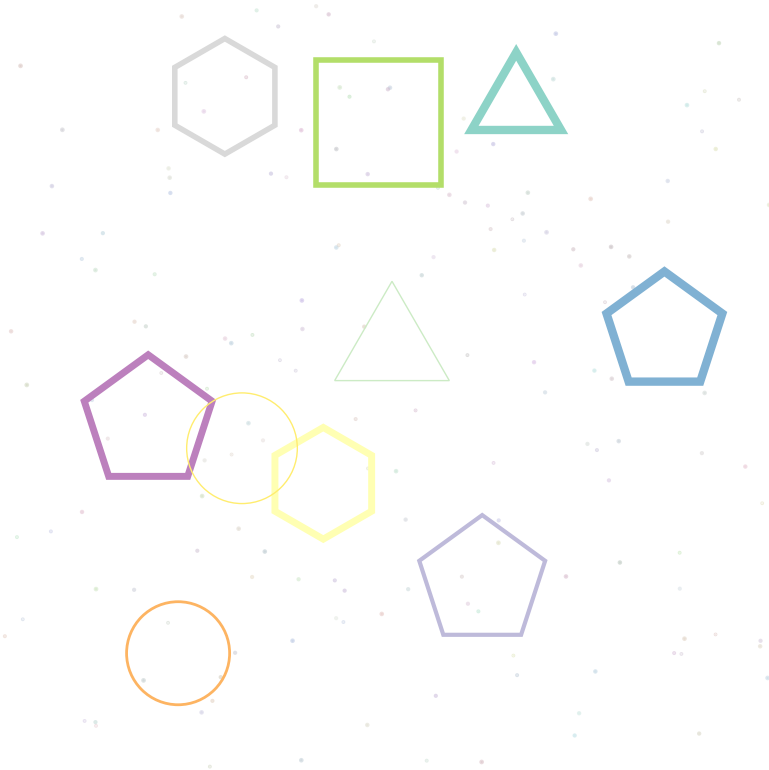[{"shape": "triangle", "thickness": 3, "radius": 0.34, "center": [0.67, 0.865]}, {"shape": "hexagon", "thickness": 2.5, "radius": 0.36, "center": [0.42, 0.372]}, {"shape": "pentagon", "thickness": 1.5, "radius": 0.43, "center": [0.626, 0.245]}, {"shape": "pentagon", "thickness": 3, "radius": 0.4, "center": [0.863, 0.568]}, {"shape": "circle", "thickness": 1, "radius": 0.33, "center": [0.231, 0.152]}, {"shape": "square", "thickness": 2, "radius": 0.41, "center": [0.491, 0.841]}, {"shape": "hexagon", "thickness": 2, "radius": 0.38, "center": [0.292, 0.875]}, {"shape": "pentagon", "thickness": 2.5, "radius": 0.44, "center": [0.192, 0.452]}, {"shape": "triangle", "thickness": 0.5, "radius": 0.43, "center": [0.509, 0.549]}, {"shape": "circle", "thickness": 0.5, "radius": 0.36, "center": [0.314, 0.418]}]